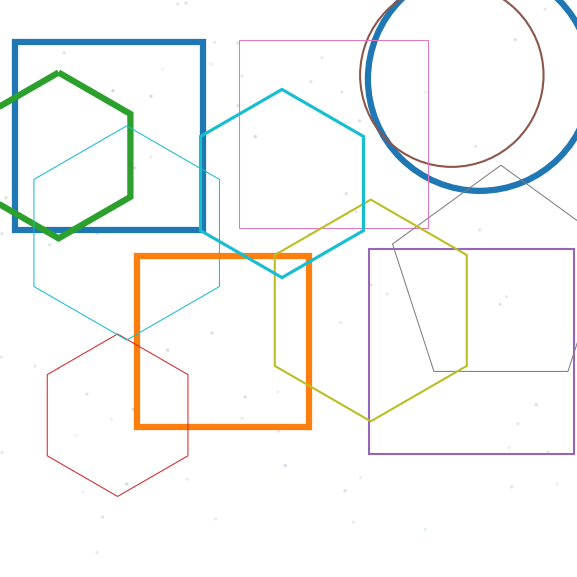[{"shape": "square", "thickness": 3, "radius": 0.81, "center": [0.189, 0.764]}, {"shape": "circle", "thickness": 3, "radius": 0.97, "center": [0.831, 0.862]}, {"shape": "square", "thickness": 3, "radius": 0.74, "center": [0.386, 0.407]}, {"shape": "hexagon", "thickness": 3, "radius": 0.72, "center": [0.101, 0.73]}, {"shape": "hexagon", "thickness": 0.5, "radius": 0.7, "center": [0.204, 0.28]}, {"shape": "square", "thickness": 1, "radius": 0.88, "center": [0.816, 0.39]}, {"shape": "circle", "thickness": 1, "radius": 0.79, "center": [0.782, 0.869]}, {"shape": "square", "thickness": 0.5, "radius": 0.82, "center": [0.577, 0.767]}, {"shape": "pentagon", "thickness": 0.5, "radius": 0.99, "center": [0.867, 0.516]}, {"shape": "hexagon", "thickness": 1, "radius": 0.96, "center": [0.642, 0.462]}, {"shape": "hexagon", "thickness": 0.5, "radius": 0.93, "center": [0.219, 0.596]}, {"shape": "hexagon", "thickness": 1.5, "radius": 0.81, "center": [0.488, 0.681]}]